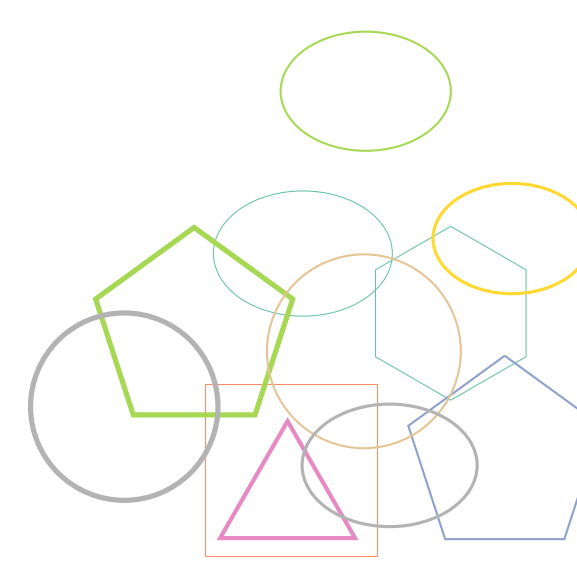[{"shape": "oval", "thickness": 0.5, "radius": 0.77, "center": [0.524, 0.56]}, {"shape": "hexagon", "thickness": 0.5, "radius": 0.75, "center": [0.781, 0.457]}, {"shape": "square", "thickness": 0.5, "radius": 0.74, "center": [0.503, 0.186]}, {"shape": "pentagon", "thickness": 1, "radius": 0.88, "center": [0.874, 0.208]}, {"shape": "triangle", "thickness": 2, "radius": 0.67, "center": [0.498, 0.135]}, {"shape": "pentagon", "thickness": 2.5, "radius": 0.9, "center": [0.336, 0.426]}, {"shape": "oval", "thickness": 1, "radius": 0.74, "center": [0.633, 0.841]}, {"shape": "oval", "thickness": 1.5, "radius": 0.68, "center": [0.886, 0.586]}, {"shape": "circle", "thickness": 1, "radius": 0.84, "center": [0.63, 0.391]}, {"shape": "oval", "thickness": 1.5, "radius": 0.76, "center": [0.675, 0.193]}, {"shape": "circle", "thickness": 2.5, "radius": 0.81, "center": [0.215, 0.295]}]